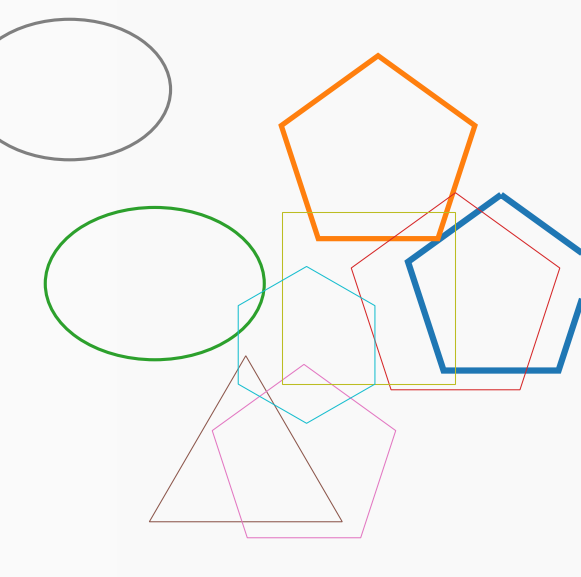[{"shape": "pentagon", "thickness": 3, "radius": 0.84, "center": [0.862, 0.494]}, {"shape": "pentagon", "thickness": 2.5, "radius": 0.88, "center": [0.65, 0.728]}, {"shape": "oval", "thickness": 1.5, "radius": 0.94, "center": [0.266, 0.508]}, {"shape": "pentagon", "thickness": 0.5, "radius": 0.94, "center": [0.784, 0.477]}, {"shape": "triangle", "thickness": 0.5, "radius": 0.96, "center": [0.423, 0.191]}, {"shape": "pentagon", "thickness": 0.5, "radius": 0.83, "center": [0.523, 0.202]}, {"shape": "oval", "thickness": 1.5, "radius": 0.87, "center": [0.12, 0.844]}, {"shape": "square", "thickness": 0.5, "radius": 0.75, "center": [0.634, 0.483]}, {"shape": "hexagon", "thickness": 0.5, "radius": 0.68, "center": [0.527, 0.402]}]